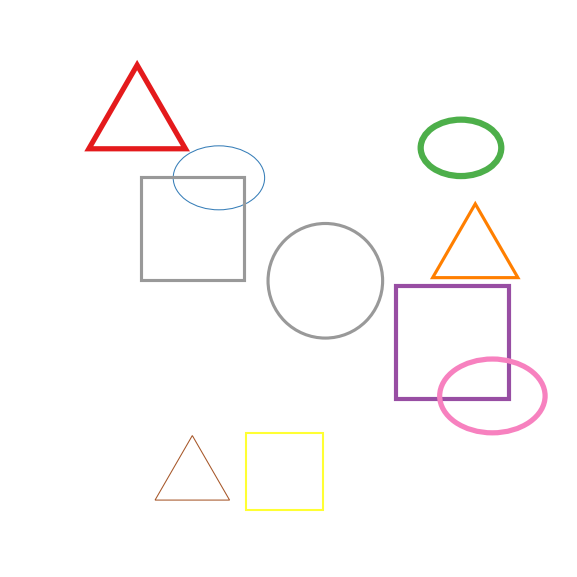[{"shape": "triangle", "thickness": 2.5, "radius": 0.48, "center": [0.237, 0.79]}, {"shape": "oval", "thickness": 0.5, "radius": 0.4, "center": [0.379, 0.691]}, {"shape": "oval", "thickness": 3, "radius": 0.35, "center": [0.798, 0.743]}, {"shape": "square", "thickness": 2, "radius": 0.49, "center": [0.783, 0.406]}, {"shape": "triangle", "thickness": 1.5, "radius": 0.43, "center": [0.823, 0.561]}, {"shape": "square", "thickness": 1, "radius": 0.34, "center": [0.492, 0.183]}, {"shape": "triangle", "thickness": 0.5, "radius": 0.37, "center": [0.333, 0.17]}, {"shape": "oval", "thickness": 2.5, "radius": 0.46, "center": [0.853, 0.314]}, {"shape": "square", "thickness": 1.5, "radius": 0.44, "center": [0.334, 0.604]}, {"shape": "circle", "thickness": 1.5, "radius": 0.5, "center": [0.563, 0.513]}]